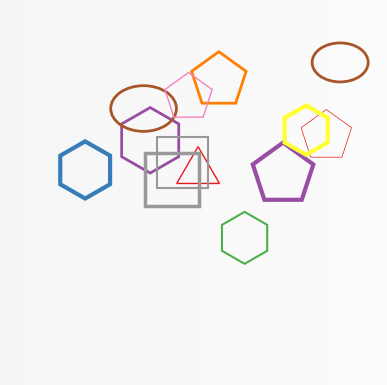[{"shape": "pentagon", "thickness": 0.5, "radius": 0.34, "center": [0.842, 0.647]}, {"shape": "triangle", "thickness": 1, "radius": 0.32, "center": [0.511, 0.555]}, {"shape": "hexagon", "thickness": 3, "radius": 0.37, "center": [0.22, 0.559]}, {"shape": "hexagon", "thickness": 1.5, "radius": 0.34, "center": [0.631, 0.382]}, {"shape": "hexagon", "thickness": 2, "radius": 0.43, "center": [0.388, 0.636]}, {"shape": "pentagon", "thickness": 3, "radius": 0.41, "center": [0.73, 0.548]}, {"shape": "pentagon", "thickness": 2, "radius": 0.37, "center": [0.565, 0.792]}, {"shape": "hexagon", "thickness": 3, "radius": 0.32, "center": [0.79, 0.662]}, {"shape": "oval", "thickness": 2, "radius": 0.42, "center": [0.371, 0.718]}, {"shape": "oval", "thickness": 2, "radius": 0.36, "center": [0.878, 0.838]}, {"shape": "pentagon", "thickness": 1, "radius": 0.32, "center": [0.487, 0.748]}, {"shape": "square", "thickness": 2.5, "radius": 0.35, "center": [0.444, 0.534]}, {"shape": "square", "thickness": 1.5, "radius": 0.33, "center": [0.472, 0.578]}]